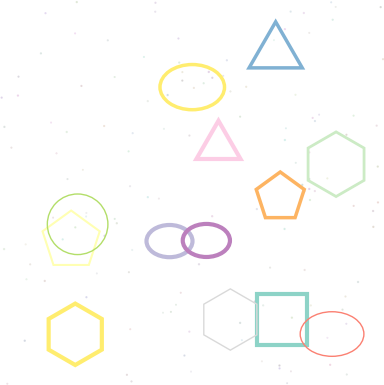[{"shape": "square", "thickness": 3, "radius": 0.33, "center": [0.733, 0.169]}, {"shape": "pentagon", "thickness": 1.5, "radius": 0.39, "center": [0.185, 0.375]}, {"shape": "oval", "thickness": 3, "radius": 0.3, "center": [0.44, 0.374]}, {"shape": "oval", "thickness": 1, "radius": 0.41, "center": [0.862, 0.132]}, {"shape": "triangle", "thickness": 2.5, "radius": 0.4, "center": [0.716, 0.864]}, {"shape": "pentagon", "thickness": 2.5, "radius": 0.33, "center": [0.728, 0.488]}, {"shape": "circle", "thickness": 1, "radius": 0.39, "center": [0.202, 0.417]}, {"shape": "triangle", "thickness": 3, "radius": 0.33, "center": [0.567, 0.62]}, {"shape": "hexagon", "thickness": 1, "radius": 0.4, "center": [0.598, 0.17]}, {"shape": "oval", "thickness": 3, "radius": 0.31, "center": [0.536, 0.375]}, {"shape": "hexagon", "thickness": 2, "radius": 0.42, "center": [0.873, 0.573]}, {"shape": "hexagon", "thickness": 3, "radius": 0.4, "center": [0.195, 0.132]}, {"shape": "oval", "thickness": 2.5, "radius": 0.42, "center": [0.499, 0.774]}]